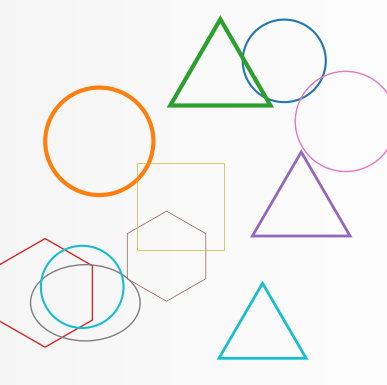[{"shape": "circle", "thickness": 1.5, "radius": 0.54, "center": [0.734, 0.842]}, {"shape": "circle", "thickness": 3, "radius": 0.7, "center": [0.256, 0.633]}, {"shape": "triangle", "thickness": 3, "radius": 0.75, "center": [0.569, 0.801]}, {"shape": "hexagon", "thickness": 1, "radius": 0.71, "center": [0.116, 0.239]}, {"shape": "triangle", "thickness": 2, "radius": 0.73, "center": [0.777, 0.46]}, {"shape": "hexagon", "thickness": 0.5, "radius": 0.59, "center": [0.43, 0.335]}, {"shape": "circle", "thickness": 1, "radius": 0.65, "center": [0.892, 0.685]}, {"shape": "oval", "thickness": 1, "radius": 0.71, "center": [0.22, 0.214]}, {"shape": "square", "thickness": 0.5, "radius": 0.57, "center": [0.466, 0.463]}, {"shape": "triangle", "thickness": 2, "radius": 0.65, "center": [0.678, 0.134]}, {"shape": "circle", "thickness": 1.5, "radius": 0.53, "center": [0.212, 0.255]}]